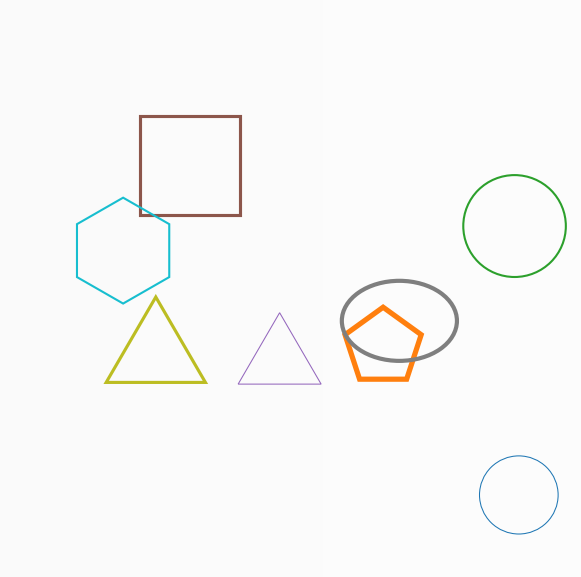[{"shape": "circle", "thickness": 0.5, "radius": 0.34, "center": [0.893, 0.142]}, {"shape": "pentagon", "thickness": 2.5, "radius": 0.34, "center": [0.659, 0.398]}, {"shape": "circle", "thickness": 1, "radius": 0.44, "center": [0.885, 0.608]}, {"shape": "triangle", "thickness": 0.5, "radius": 0.41, "center": [0.481, 0.375]}, {"shape": "square", "thickness": 1.5, "radius": 0.43, "center": [0.327, 0.713]}, {"shape": "oval", "thickness": 2, "radius": 0.5, "center": [0.687, 0.444]}, {"shape": "triangle", "thickness": 1.5, "radius": 0.49, "center": [0.268, 0.386]}, {"shape": "hexagon", "thickness": 1, "radius": 0.46, "center": [0.212, 0.565]}]